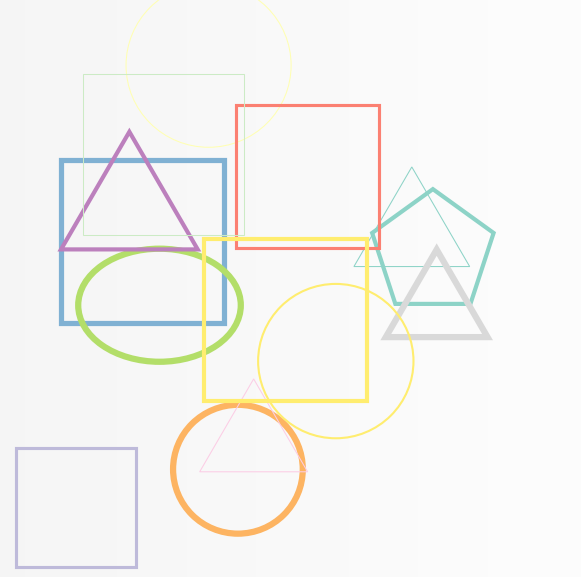[{"shape": "pentagon", "thickness": 2, "radius": 0.55, "center": [0.745, 0.562]}, {"shape": "triangle", "thickness": 0.5, "radius": 0.57, "center": [0.708, 0.595]}, {"shape": "circle", "thickness": 0.5, "radius": 0.71, "center": [0.359, 0.886]}, {"shape": "square", "thickness": 1.5, "radius": 0.52, "center": [0.131, 0.121]}, {"shape": "square", "thickness": 1.5, "radius": 0.62, "center": [0.529, 0.693]}, {"shape": "square", "thickness": 2.5, "radius": 0.7, "center": [0.245, 0.58]}, {"shape": "circle", "thickness": 3, "radius": 0.56, "center": [0.409, 0.187]}, {"shape": "oval", "thickness": 3, "radius": 0.7, "center": [0.274, 0.471]}, {"shape": "triangle", "thickness": 0.5, "radius": 0.54, "center": [0.436, 0.236]}, {"shape": "triangle", "thickness": 3, "radius": 0.51, "center": [0.751, 0.466]}, {"shape": "triangle", "thickness": 2, "radius": 0.68, "center": [0.223, 0.635]}, {"shape": "square", "thickness": 0.5, "radius": 0.69, "center": [0.281, 0.732]}, {"shape": "square", "thickness": 2, "radius": 0.7, "center": [0.492, 0.445]}, {"shape": "circle", "thickness": 1, "radius": 0.67, "center": [0.578, 0.374]}]